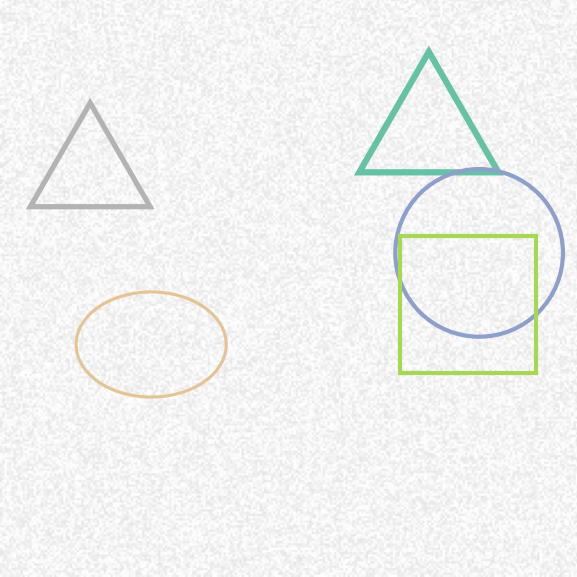[{"shape": "triangle", "thickness": 3, "radius": 0.7, "center": [0.743, 0.77]}, {"shape": "circle", "thickness": 2, "radius": 0.73, "center": [0.83, 0.561]}, {"shape": "square", "thickness": 2, "radius": 0.59, "center": [0.81, 0.472]}, {"shape": "oval", "thickness": 1.5, "radius": 0.65, "center": [0.262, 0.403]}, {"shape": "triangle", "thickness": 2.5, "radius": 0.6, "center": [0.156, 0.701]}]